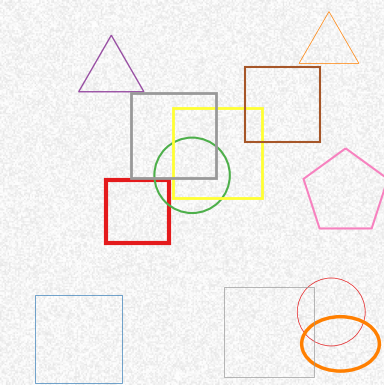[{"shape": "circle", "thickness": 0.5, "radius": 0.44, "center": [0.86, 0.19]}, {"shape": "square", "thickness": 3, "radius": 0.41, "center": [0.357, 0.451]}, {"shape": "square", "thickness": 0.5, "radius": 0.57, "center": [0.204, 0.119]}, {"shape": "circle", "thickness": 1.5, "radius": 0.49, "center": [0.499, 0.545]}, {"shape": "triangle", "thickness": 1, "radius": 0.49, "center": [0.289, 0.811]}, {"shape": "triangle", "thickness": 0.5, "radius": 0.45, "center": [0.855, 0.88]}, {"shape": "oval", "thickness": 2.5, "radius": 0.5, "center": [0.884, 0.107]}, {"shape": "square", "thickness": 2, "radius": 0.58, "center": [0.565, 0.602]}, {"shape": "square", "thickness": 1.5, "radius": 0.49, "center": [0.734, 0.728]}, {"shape": "pentagon", "thickness": 1.5, "radius": 0.58, "center": [0.898, 0.5]}, {"shape": "square", "thickness": 0.5, "radius": 0.59, "center": [0.699, 0.138]}, {"shape": "square", "thickness": 2, "radius": 0.55, "center": [0.451, 0.649]}]